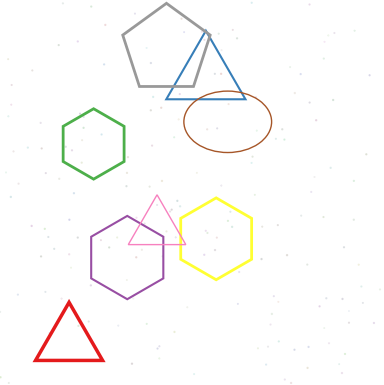[{"shape": "triangle", "thickness": 2.5, "radius": 0.5, "center": [0.179, 0.114]}, {"shape": "triangle", "thickness": 1.5, "radius": 0.59, "center": [0.535, 0.801]}, {"shape": "hexagon", "thickness": 2, "radius": 0.46, "center": [0.243, 0.626]}, {"shape": "hexagon", "thickness": 1.5, "radius": 0.54, "center": [0.331, 0.331]}, {"shape": "hexagon", "thickness": 2, "radius": 0.53, "center": [0.561, 0.38]}, {"shape": "oval", "thickness": 1, "radius": 0.57, "center": [0.592, 0.684]}, {"shape": "triangle", "thickness": 1, "radius": 0.43, "center": [0.408, 0.408]}, {"shape": "pentagon", "thickness": 2, "radius": 0.6, "center": [0.432, 0.872]}]